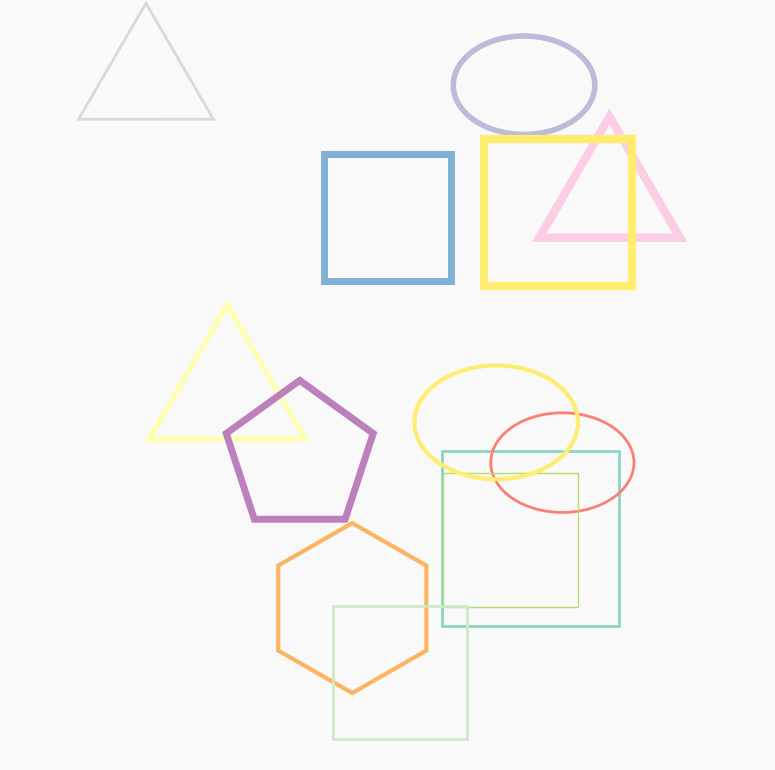[{"shape": "square", "thickness": 1, "radius": 0.57, "center": [0.684, 0.301]}, {"shape": "triangle", "thickness": 2, "radius": 0.58, "center": [0.293, 0.488]}, {"shape": "oval", "thickness": 2, "radius": 0.46, "center": [0.676, 0.889]}, {"shape": "oval", "thickness": 1, "radius": 0.46, "center": [0.726, 0.399]}, {"shape": "square", "thickness": 2.5, "radius": 0.41, "center": [0.5, 0.718]}, {"shape": "hexagon", "thickness": 1.5, "radius": 0.55, "center": [0.455, 0.21]}, {"shape": "square", "thickness": 0.5, "radius": 0.44, "center": [0.658, 0.299]}, {"shape": "triangle", "thickness": 3, "radius": 0.52, "center": [0.787, 0.744]}, {"shape": "triangle", "thickness": 1, "radius": 0.5, "center": [0.188, 0.895]}, {"shape": "pentagon", "thickness": 2.5, "radius": 0.5, "center": [0.387, 0.406]}, {"shape": "square", "thickness": 1, "radius": 0.43, "center": [0.516, 0.127]}, {"shape": "square", "thickness": 3, "radius": 0.48, "center": [0.72, 0.724]}, {"shape": "oval", "thickness": 1.5, "radius": 0.53, "center": [0.64, 0.451]}]